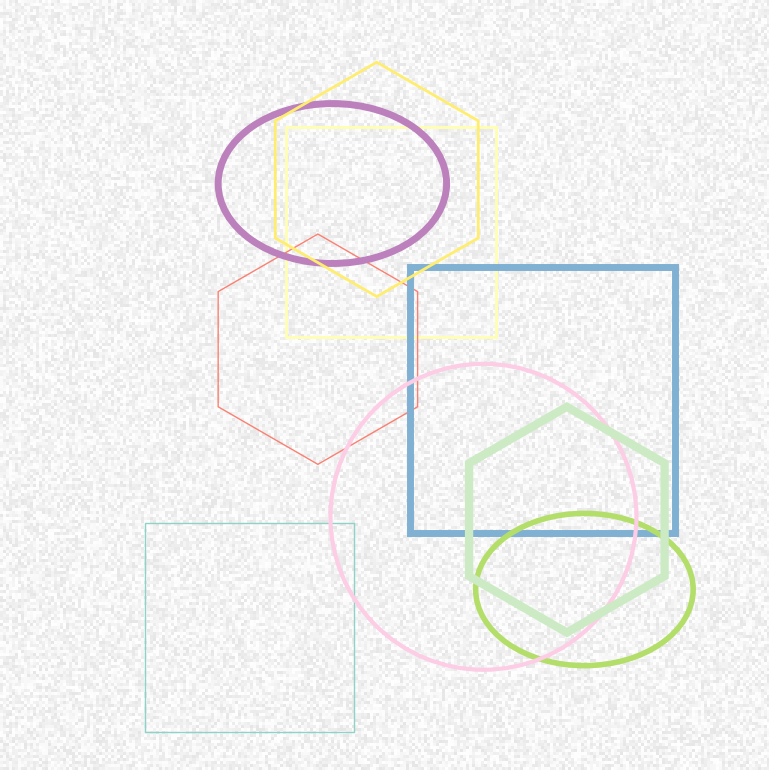[{"shape": "square", "thickness": 0.5, "radius": 0.68, "center": [0.324, 0.185]}, {"shape": "square", "thickness": 1, "radius": 0.68, "center": [0.508, 0.699]}, {"shape": "hexagon", "thickness": 0.5, "radius": 0.75, "center": [0.413, 0.547]}, {"shape": "square", "thickness": 2.5, "radius": 0.86, "center": [0.705, 0.481]}, {"shape": "oval", "thickness": 2, "radius": 0.71, "center": [0.759, 0.234]}, {"shape": "circle", "thickness": 1.5, "radius": 0.99, "center": [0.628, 0.329]}, {"shape": "oval", "thickness": 2.5, "radius": 0.74, "center": [0.432, 0.762]}, {"shape": "hexagon", "thickness": 3, "radius": 0.73, "center": [0.736, 0.325]}, {"shape": "hexagon", "thickness": 1, "radius": 0.76, "center": [0.489, 0.767]}]